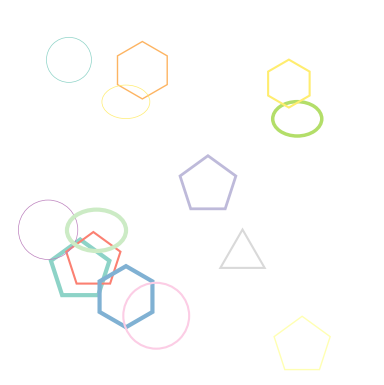[{"shape": "circle", "thickness": 0.5, "radius": 0.29, "center": [0.179, 0.845]}, {"shape": "pentagon", "thickness": 3, "radius": 0.4, "center": [0.208, 0.298]}, {"shape": "pentagon", "thickness": 1, "radius": 0.38, "center": [0.785, 0.102]}, {"shape": "pentagon", "thickness": 2, "radius": 0.38, "center": [0.54, 0.519]}, {"shape": "pentagon", "thickness": 1.5, "radius": 0.37, "center": [0.242, 0.323]}, {"shape": "hexagon", "thickness": 3, "radius": 0.4, "center": [0.327, 0.229]}, {"shape": "hexagon", "thickness": 1, "radius": 0.37, "center": [0.37, 0.818]}, {"shape": "oval", "thickness": 2.5, "radius": 0.32, "center": [0.772, 0.691]}, {"shape": "circle", "thickness": 1.5, "radius": 0.43, "center": [0.406, 0.18]}, {"shape": "triangle", "thickness": 1.5, "radius": 0.33, "center": [0.63, 0.337]}, {"shape": "circle", "thickness": 0.5, "radius": 0.39, "center": [0.125, 0.403]}, {"shape": "oval", "thickness": 3, "radius": 0.38, "center": [0.251, 0.402]}, {"shape": "oval", "thickness": 0.5, "radius": 0.31, "center": [0.327, 0.735]}, {"shape": "hexagon", "thickness": 1.5, "radius": 0.31, "center": [0.75, 0.783]}]